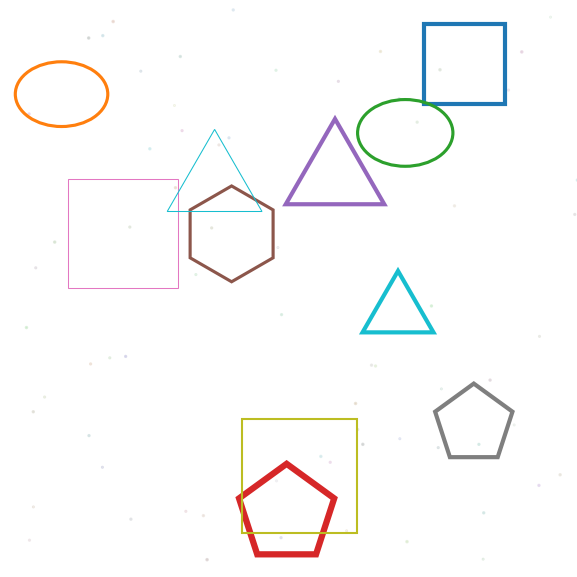[{"shape": "square", "thickness": 2, "radius": 0.35, "center": [0.805, 0.888]}, {"shape": "oval", "thickness": 1.5, "radius": 0.4, "center": [0.107, 0.836]}, {"shape": "oval", "thickness": 1.5, "radius": 0.41, "center": [0.702, 0.769]}, {"shape": "pentagon", "thickness": 3, "radius": 0.43, "center": [0.496, 0.109]}, {"shape": "triangle", "thickness": 2, "radius": 0.49, "center": [0.58, 0.695]}, {"shape": "hexagon", "thickness": 1.5, "radius": 0.41, "center": [0.401, 0.594]}, {"shape": "square", "thickness": 0.5, "radius": 0.47, "center": [0.213, 0.595]}, {"shape": "pentagon", "thickness": 2, "radius": 0.35, "center": [0.82, 0.264]}, {"shape": "square", "thickness": 1, "radius": 0.49, "center": [0.519, 0.175]}, {"shape": "triangle", "thickness": 2, "radius": 0.35, "center": [0.689, 0.459]}, {"shape": "triangle", "thickness": 0.5, "radius": 0.47, "center": [0.372, 0.68]}]